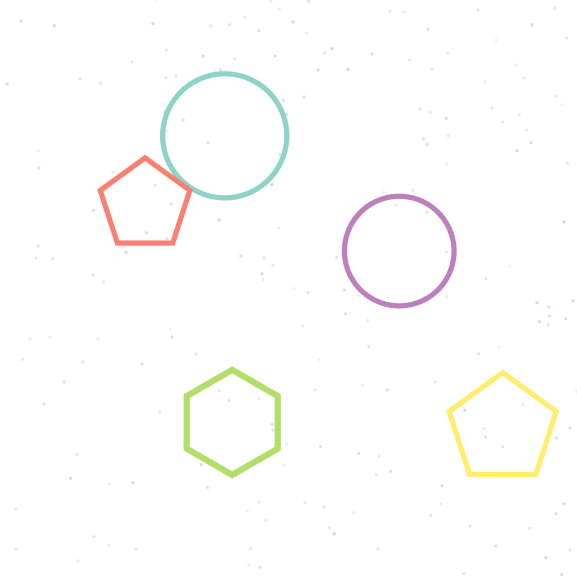[{"shape": "circle", "thickness": 2.5, "radius": 0.54, "center": [0.389, 0.764]}, {"shape": "pentagon", "thickness": 2.5, "radius": 0.41, "center": [0.251, 0.644]}, {"shape": "hexagon", "thickness": 3, "radius": 0.46, "center": [0.402, 0.268]}, {"shape": "circle", "thickness": 2.5, "radius": 0.47, "center": [0.691, 0.564]}, {"shape": "pentagon", "thickness": 2.5, "radius": 0.49, "center": [0.87, 0.256]}]